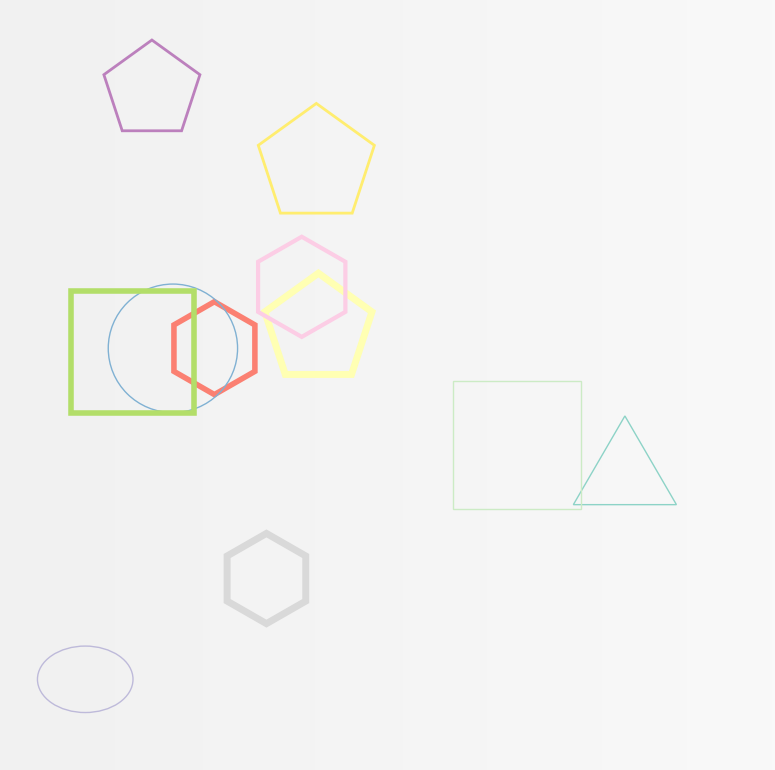[{"shape": "triangle", "thickness": 0.5, "radius": 0.38, "center": [0.806, 0.383]}, {"shape": "pentagon", "thickness": 2.5, "radius": 0.36, "center": [0.411, 0.573]}, {"shape": "oval", "thickness": 0.5, "radius": 0.31, "center": [0.11, 0.118]}, {"shape": "hexagon", "thickness": 2, "radius": 0.3, "center": [0.277, 0.548]}, {"shape": "circle", "thickness": 0.5, "radius": 0.42, "center": [0.223, 0.548]}, {"shape": "square", "thickness": 2, "radius": 0.4, "center": [0.171, 0.543]}, {"shape": "hexagon", "thickness": 1.5, "radius": 0.33, "center": [0.389, 0.628]}, {"shape": "hexagon", "thickness": 2.5, "radius": 0.29, "center": [0.344, 0.249]}, {"shape": "pentagon", "thickness": 1, "radius": 0.33, "center": [0.196, 0.883]}, {"shape": "square", "thickness": 0.5, "radius": 0.42, "center": [0.667, 0.423]}, {"shape": "pentagon", "thickness": 1, "radius": 0.39, "center": [0.408, 0.787]}]